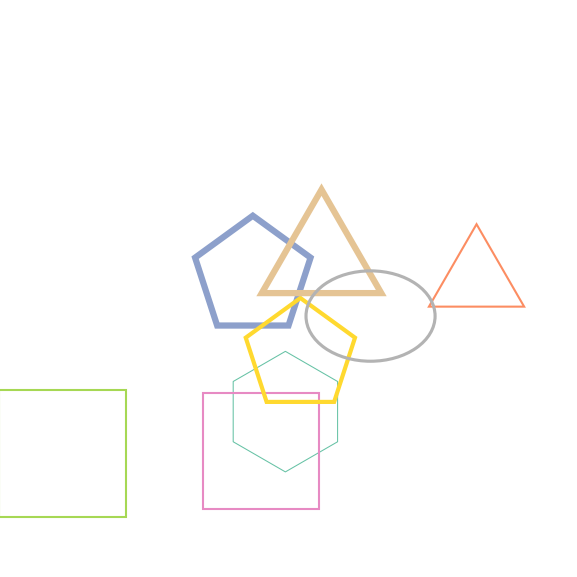[{"shape": "hexagon", "thickness": 0.5, "radius": 0.52, "center": [0.494, 0.286]}, {"shape": "triangle", "thickness": 1, "radius": 0.48, "center": [0.825, 0.516]}, {"shape": "pentagon", "thickness": 3, "radius": 0.53, "center": [0.438, 0.52]}, {"shape": "square", "thickness": 1, "radius": 0.5, "center": [0.452, 0.218]}, {"shape": "square", "thickness": 1, "radius": 0.55, "center": [0.109, 0.214]}, {"shape": "pentagon", "thickness": 2, "radius": 0.5, "center": [0.52, 0.384]}, {"shape": "triangle", "thickness": 3, "radius": 0.6, "center": [0.557, 0.551]}, {"shape": "oval", "thickness": 1.5, "radius": 0.56, "center": [0.642, 0.452]}]